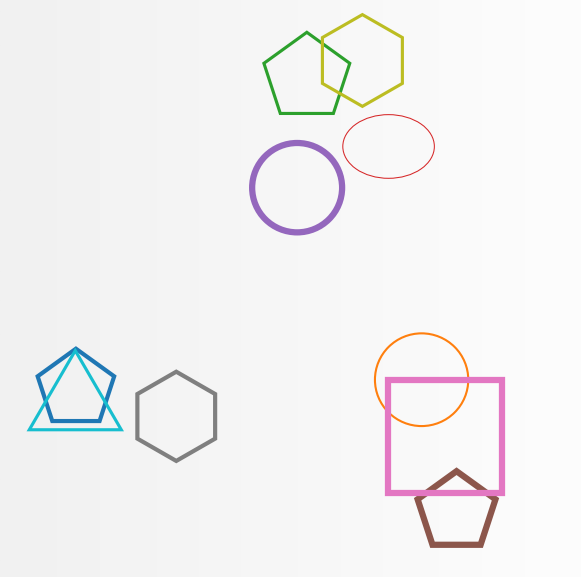[{"shape": "pentagon", "thickness": 2, "radius": 0.35, "center": [0.131, 0.326]}, {"shape": "circle", "thickness": 1, "radius": 0.4, "center": [0.725, 0.342]}, {"shape": "pentagon", "thickness": 1.5, "radius": 0.39, "center": [0.528, 0.866]}, {"shape": "oval", "thickness": 0.5, "radius": 0.39, "center": [0.669, 0.746]}, {"shape": "circle", "thickness": 3, "radius": 0.39, "center": [0.511, 0.674]}, {"shape": "pentagon", "thickness": 3, "radius": 0.35, "center": [0.785, 0.113]}, {"shape": "square", "thickness": 3, "radius": 0.49, "center": [0.765, 0.244]}, {"shape": "hexagon", "thickness": 2, "radius": 0.39, "center": [0.303, 0.278]}, {"shape": "hexagon", "thickness": 1.5, "radius": 0.4, "center": [0.623, 0.894]}, {"shape": "triangle", "thickness": 1.5, "radius": 0.46, "center": [0.13, 0.301]}]